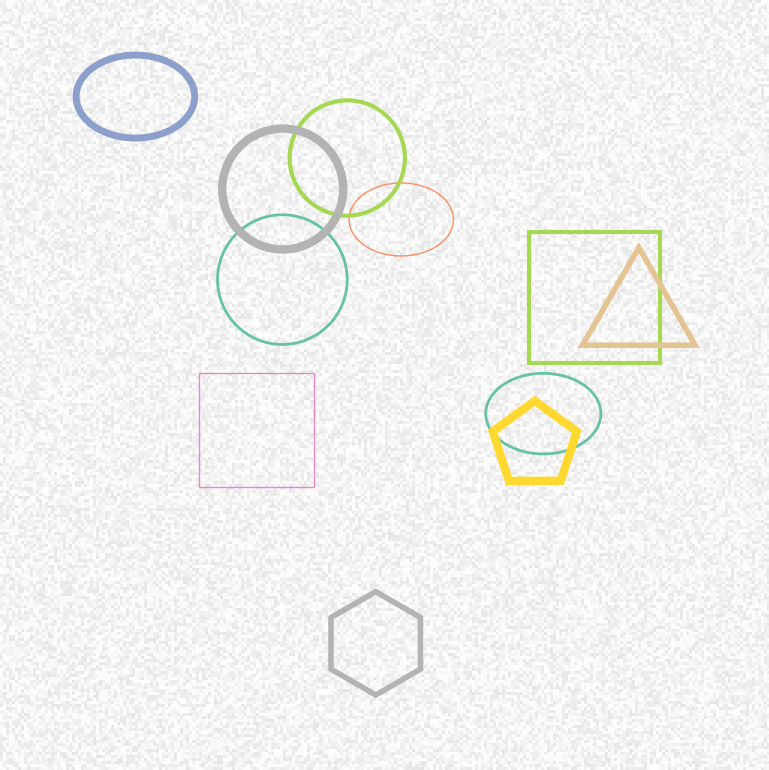[{"shape": "circle", "thickness": 1, "radius": 0.42, "center": [0.367, 0.637]}, {"shape": "oval", "thickness": 1, "radius": 0.37, "center": [0.706, 0.463]}, {"shape": "oval", "thickness": 0.5, "radius": 0.34, "center": [0.521, 0.715]}, {"shape": "oval", "thickness": 2.5, "radius": 0.38, "center": [0.176, 0.875]}, {"shape": "square", "thickness": 0.5, "radius": 0.37, "center": [0.333, 0.441]}, {"shape": "circle", "thickness": 1.5, "radius": 0.37, "center": [0.451, 0.795]}, {"shape": "square", "thickness": 1.5, "radius": 0.43, "center": [0.772, 0.613]}, {"shape": "pentagon", "thickness": 3, "radius": 0.29, "center": [0.695, 0.422]}, {"shape": "triangle", "thickness": 2, "radius": 0.42, "center": [0.83, 0.594]}, {"shape": "circle", "thickness": 3, "radius": 0.39, "center": [0.367, 0.755]}, {"shape": "hexagon", "thickness": 2, "radius": 0.34, "center": [0.488, 0.164]}]